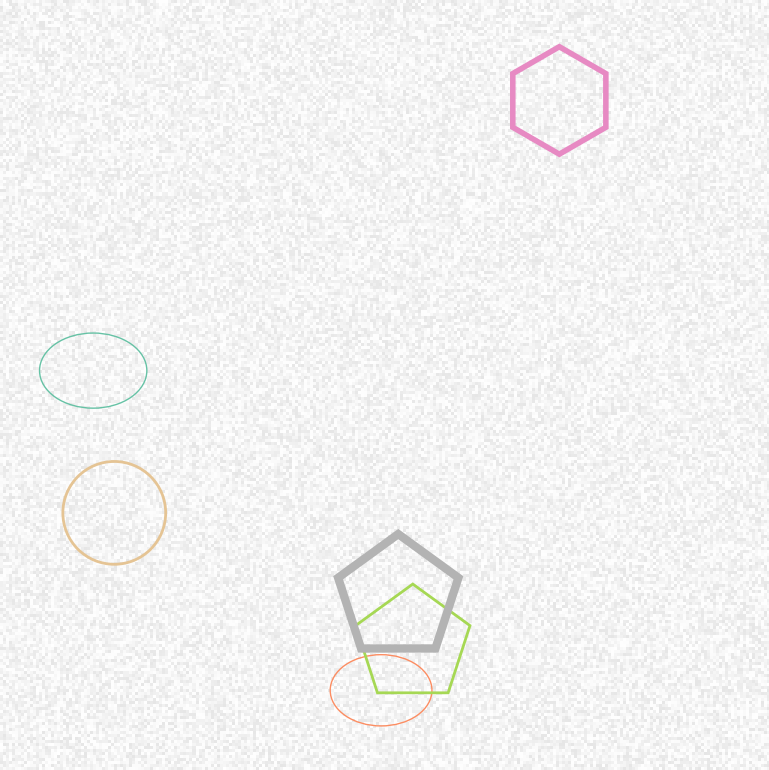[{"shape": "oval", "thickness": 0.5, "radius": 0.35, "center": [0.121, 0.519]}, {"shape": "oval", "thickness": 0.5, "radius": 0.33, "center": [0.495, 0.104]}, {"shape": "hexagon", "thickness": 2, "radius": 0.35, "center": [0.726, 0.87]}, {"shape": "pentagon", "thickness": 1, "radius": 0.39, "center": [0.536, 0.163]}, {"shape": "circle", "thickness": 1, "radius": 0.33, "center": [0.148, 0.334]}, {"shape": "pentagon", "thickness": 3, "radius": 0.41, "center": [0.517, 0.224]}]